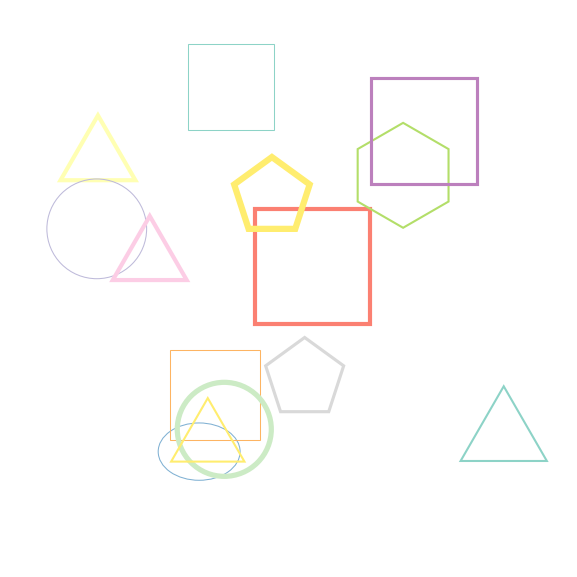[{"shape": "square", "thickness": 0.5, "radius": 0.37, "center": [0.399, 0.848]}, {"shape": "triangle", "thickness": 1, "radius": 0.43, "center": [0.872, 0.244]}, {"shape": "triangle", "thickness": 2, "radius": 0.37, "center": [0.17, 0.724]}, {"shape": "circle", "thickness": 0.5, "radius": 0.43, "center": [0.168, 0.603]}, {"shape": "square", "thickness": 2, "radius": 0.5, "center": [0.541, 0.537]}, {"shape": "oval", "thickness": 0.5, "radius": 0.35, "center": [0.345, 0.217]}, {"shape": "square", "thickness": 0.5, "radius": 0.39, "center": [0.373, 0.316]}, {"shape": "hexagon", "thickness": 1, "radius": 0.45, "center": [0.698, 0.696]}, {"shape": "triangle", "thickness": 2, "radius": 0.37, "center": [0.259, 0.551]}, {"shape": "pentagon", "thickness": 1.5, "radius": 0.36, "center": [0.528, 0.344]}, {"shape": "square", "thickness": 1.5, "radius": 0.46, "center": [0.734, 0.772]}, {"shape": "circle", "thickness": 2.5, "radius": 0.41, "center": [0.388, 0.256]}, {"shape": "triangle", "thickness": 1, "radius": 0.37, "center": [0.36, 0.236]}, {"shape": "pentagon", "thickness": 3, "radius": 0.34, "center": [0.471, 0.658]}]